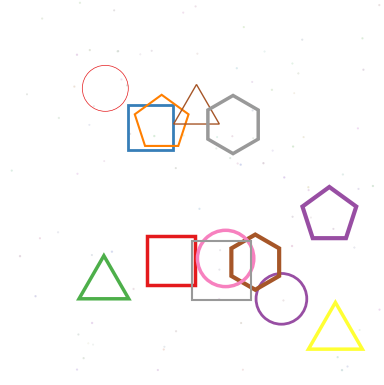[{"shape": "square", "thickness": 2.5, "radius": 0.32, "center": [0.444, 0.324]}, {"shape": "circle", "thickness": 0.5, "radius": 0.3, "center": [0.274, 0.771]}, {"shape": "square", "thickness": 2, "radius": 0.29, "center": [0.39, 0.668]}, {"shape": "triangle", "thickness": 2.5, "radius": 0.37, "center": [0.27, 0.261]}, {"shape": "pentagon", "thickness": 3, "radius": 0.37, "center": [0.855, 0.441]}, {"shape": "circle", "thickness": 2, "radius": 0.33, "center": [0.731, 0.224]}, {"shape": "pentagon", "thickness": 1.5, "radius": 0.37, "center": [0.42, 0.68]}, {"shape": "triangle", "thickness": 2.5, "radius": 0.4, "center": [0.871, 0.134]}, {"shape": "hexagon", "thickness": 3, "radius": 0.36, "center": [0.663, 0.319]}, {"shape": "triangle", "thickness": 1, "radius": 0.34, "center": [0.51, 0.712]}, {"shape": "circle", "thickness": 2.5, "radius": 0.37, "center": [0.586, 0.329]}, {"shape": "square", "thickness": 1.5, "radius": 0.39, "center": [0.575, 0.297]}, {"shape": "hexagon", "thickness": 2.5, "radius": 0.38, "center": [0.605, 0.676]}]